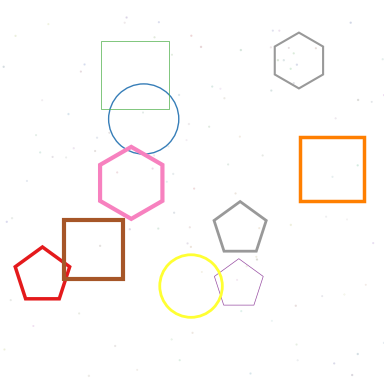[{"shape": "pentagon", "thickness": 2.5, "radius": 0.37, "center": [0.11, 0.284]}, {"shape": "circle", "thickness": 1, "radius": 0.46, "center": [0.373, 0.691]}, {"shape": "square", "thickness": 0.5, "radius": 0.44, "center": [0.351, 0.805]}, {"shape": "pentagon", "thickness": 0.5, "radius": 0.33, "center": [0.62, 0.261]}, {"shape": "square", "thickness": 2.5, "radius": 0.41, "center": [0.862, 0.56]}, {"shape": "circle", "thickness": 2, "radius": 0.41, "center": [0.496, 0.257]}, {"shape": "square", "thickness": 3, "radius": 0.38, "center": [0.243, 0.351]}, {"shape": "hexagon", "thickness": 3, "radius": 0.47, "center": [0.341, 0.525]}, {"shape": "pentagon", "thickness": 2, "radius": 0.36, "center": [0.624, 0.405]}, {"shape": "hexagon", "thickness": 1.5, "radius": 0.36, "center": [0.776, 0.843]}]